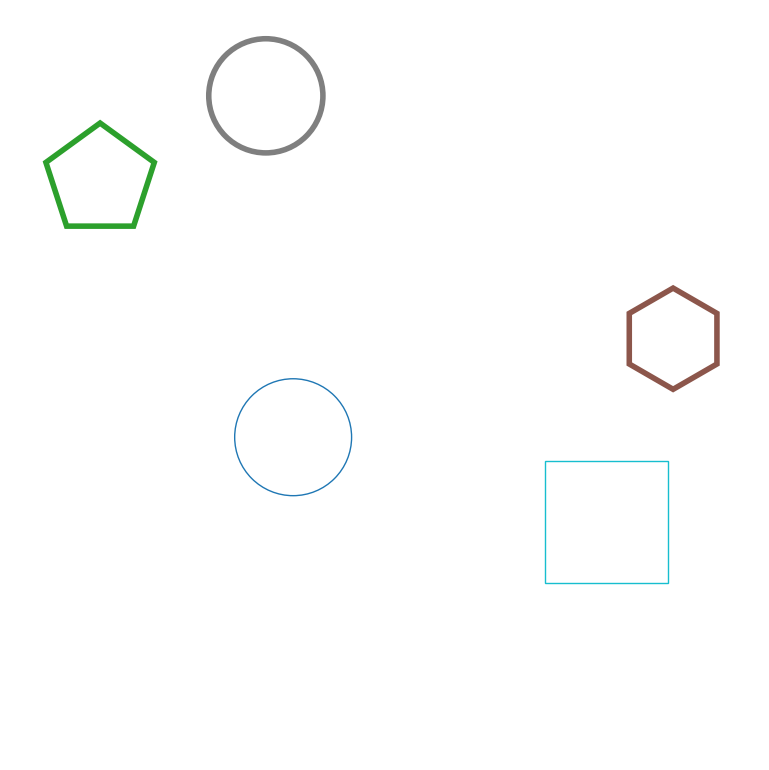[{"shape": "circle", "thickness": 0.5, "radius": 0.38, "center": [0.381, 0.432]}, {"shape": "pentagon", "thickness": 2, "radius": 0.37, "center": [0.13, 0.766]}, {"shape": "hexagon", "thickness": 2, "radius": 0.33, "center": [0.874, 0.56]}, {"shape": "circle", "thickness": 2, "radius": 0.37, "center": [0.345, 0.876]}, {"shape": "square", "thickness": 0.5, "radius": 0.4, "center": [0.788, 0.322]}]